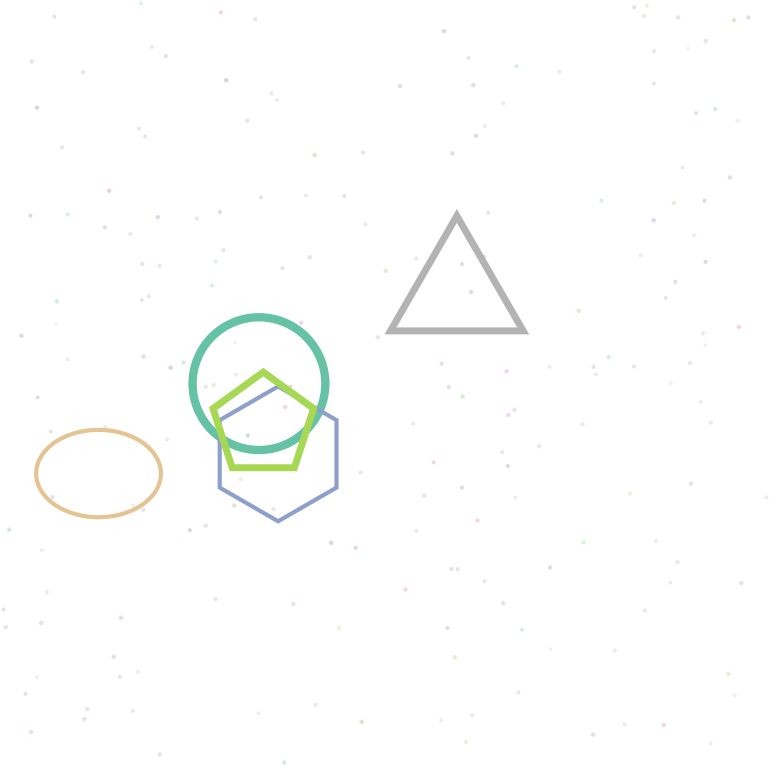[{"shape": "circle", "thickness": 3, "radius": 0.43, "center": [0.336, 0.502]}, {"shape": "hexagon", "thickness": 1.5, "radius": 0.44, "center": [0.361, 0.411]}, {"shape": "pentagon", "thickness": 2.5, "radius": 0.34, "center": [0.342, 0.448]}, {"shape": "oval", "thickness": 1.5, "radius": 0.41, "center": [0.128, 0.385]}, {"shape": "triangle", "thickness": 2.5, "radius": 0.5, "center": [0.593, 0.62]}]